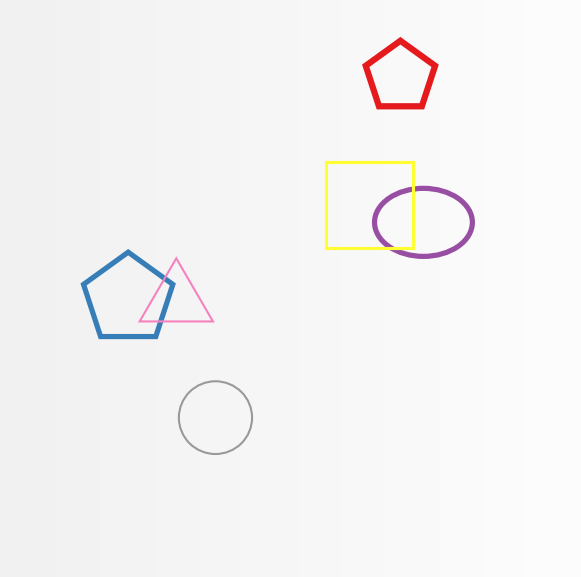[{"shape": "pentagon", "thickness": 3, "radius": 0.31, "center": [0.689, 0.866]}, {"shape": "pentagon", "thickness": 2.5, "radius": 0.4, "center": [0.221, 0.482]}, {"shape": "oval", "thickness": 2.5, "radius": 0.42, "center": [0.729, 0.614]}, {"shape": "square", "thickness": 1.5, "radius": 0.37, "center": [0.636, 0.644]}, {"shape": "triangle", "thickness": 1, "radius": 0.36, "center": [0.303, 0.479]}, {"shape": "circle", "thickness": 1, "radius": 0.31, "center": [0.371, 0.276]}]